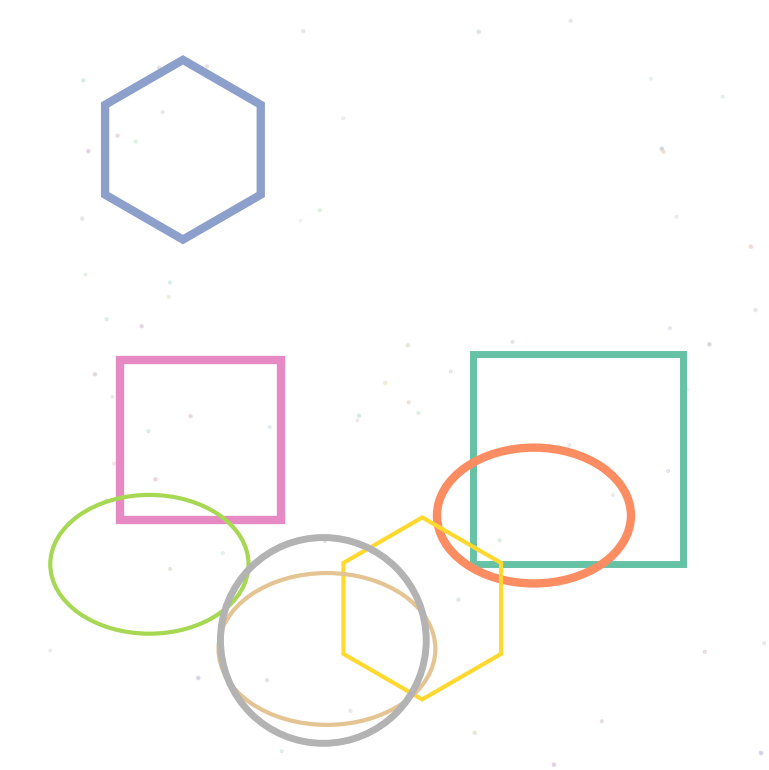[{"shape": "square", "thickness": 2.5, "radius": 0.68, "center": [0.751, 0.404]}, {"shape": "oval", "thickness": 3, "radius": 0.63, "center": [0.693, 0.33]}, {"shape": "hexagon", "thickness": 3, "radius": 0.58, "center": [0.238, 0.806]}, {"shape": "square", "thickness": 3, "radius": 0.52, "center": [0.26, 0.429]}, {"shape": "oval", "thickness": 1.5, "radius": 0.64, "center": [0.194, 0.267]}, {"shape": "hexagon", "thickness": 1.5, "radius": 0.59, "center": [0.548, 0.21]}, {"shape": "oval", "thickness": 1.5, "radius": 0.7, "center": [0.425, 0.157]}, {"shape": "circle", "thickness": 2.5, "radius": 0.67, "center": [0.42, 0.168]}]